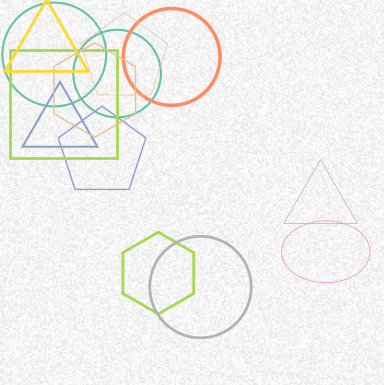[{"shape": "circle", "thickness": 1.5, "radius": 0.57, "center": [0.304, 0.809]}, {"shape": "circle", "thickness": 1.5, "radius": 0.67, "center": [0.141, 0.858]}, {"shape": "circle", "thickness": 2.5, "radius": 0.63, "center": [0.446, 0.852]}, {"shape": "triangle", "thickness": 1.5, "radius": 0.56, "center": [0.156, 0.675]}, {"shape": "pentagon", "thickness": 1, "radius": 0.6, "center": [0.265, 0.605]}, {"shape": "oval", "thickness": 0.5, "radius": 0.57, "center": [0.846, 0.346]}, {"shape": "hexagon", "thickness": 2, "radius": 0.53, "center": [0.411, 0.291]}, {"shape": "square", "thickness": 2, "radius": 0.7, "center": [0.165, 0.73]}, {"shape": "triangle", "thickness": 2, "radius": 0.62, "center": [0.121, 0.877]}, {"shape": "hexagon", "thickness": 1, "radius": 0.61, "center": [0.246, 0.766]}, {"shape": "pentagon", "thickness": 0.5, "radius": 0.59, "center": [0.323, 0.849]}, {"shape": "circle", "thickness": 2, "radius": 0.66, "center": [0.521, 0.254]}, {"shape": "triangle", "thickness": 0.5, "radius": 0.55, "center": [0.833, 0.475]}]